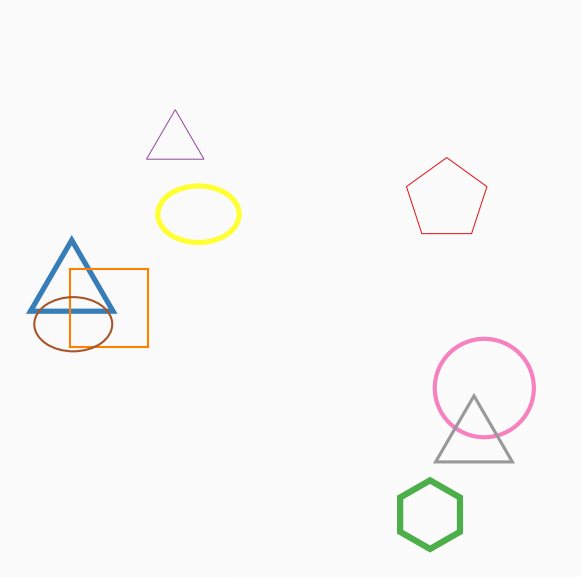[{"shape": "pentagon", "thickness": 0.5, "radius": 0.36, "center": [0.769, 0.653]}, {"shape": "triangle", "thickness": 2.5, "radius": 0.41, "center": [0.123, 0.501]}, {"shape": "hexagon", "thickness": 3, "radius": 0.3, "center": [0.74, 0.108]}, {"shape": "triangle", "thickness": 0.5, "radius": 0.29, "center": [0.301, 0.752]}, {"shape": "square", "thickness": 1, "radius": 0.34, "center": [0.187, 0.466]}, {"shape": "oval", "thickness": 2.5, "radius": 0.35, "center": [0.341, 0.628]}, {"shape": "oval", "thickness": 1, "radius": 0.34, "center": [0.126, 0.438]}, {"shape": "circle", "thickness": 2, "radius": 0.43, "center": [0.833, 0.327]}, {"shape": "triangle", "thickness": 1.5, "radius": 0.38, "center": [0.815, 0.237]}]